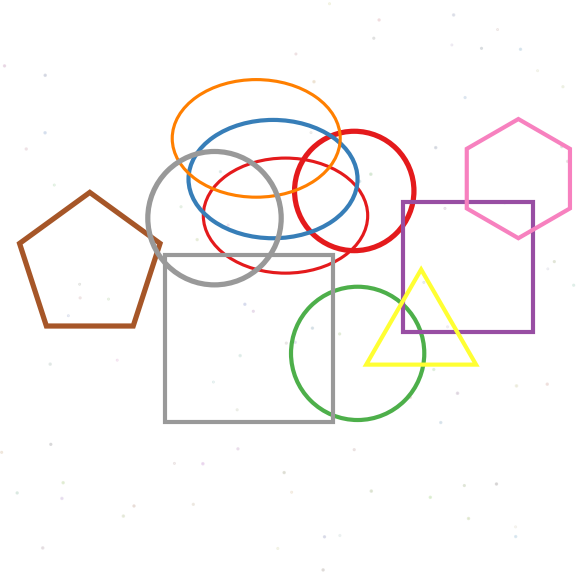[{"shape": "oval", "thickness": 1.5, "radius": 0.71, "center": [0.494, 0.626]}, {"shape": "circle", "thickness": 2.5, "radius": 0.52, "center": [0.613, 0.668]}, {"shape": "oval", "thickness": 2, "radius": 0.73, "center": [0.473, 0.689]}, {"shape": "circle", "thickness": 2, "radius": 0.58, "center": [0.619, 0.387]}, {"shape": "square", "thickness": 2, "radius": 0.56, "center": [0.811, 0.538]}, {"shape": "oval", "thickness": 1.5, "radius": 0.73, "center": [0.444, 0.759]}, {"shape": "triangle", "thickness": 2, "radius": 0.55, "center": [0.729, 0.423]}, {"shape": "pentagon", "thickness": 2.5, "radius": 0.64, "center": [0.155, 0.538]}, {"shape": "hexagon", "thickness": 2, "radius": 0.52, "center": [0.898, 0.69]}, {"shape": "circle", "thickness": 2.5, "radius": 0.58, "center": [0.371, 0.621]}, {"shape": "square", "thickness": 2, "radius": 0.73, "center": [0.432, 0.413]}]